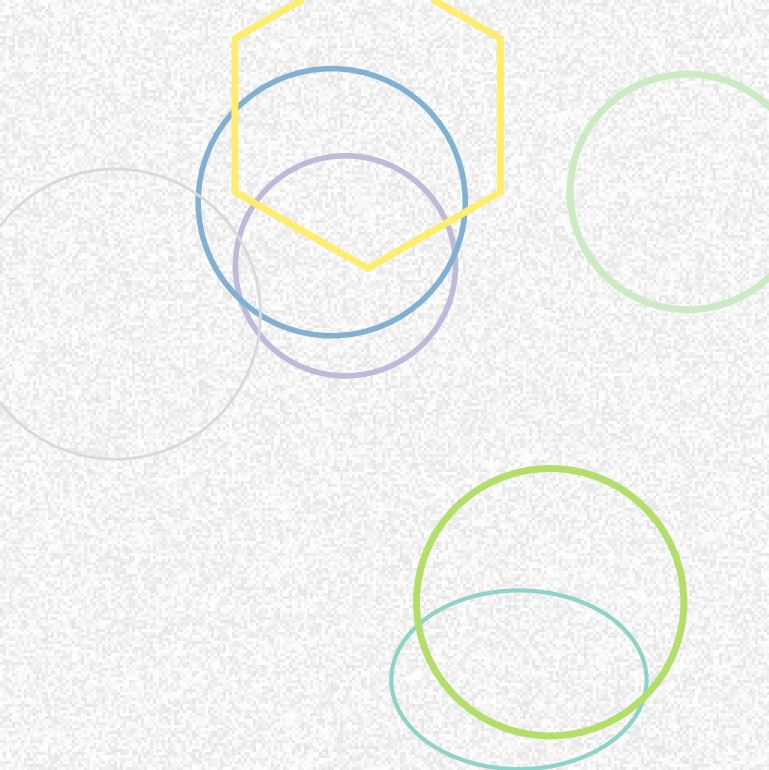[{"shape": "oval", "thickness": 1.5, "radius": 0.83, "center": [0.674, 0.117]}, {"shape": "circle", "thickness": 2, "radius": 0.71, "center": [0.449, 0.655]}, {"shape": "circle", "thickness": 2, "radius": 0.87, "center": [0.431, 0.737]}, {"shape": "circle", "thickness": 2.5, "radius": 0.87, "center": [0.715, 0.218]}, {"shape": "circle", "thickness": 1, "radius": 0.94, "center": [0.15, 0.592]}, {"shape": "circle", "thickness": 2.5, "radius": 0.76, "center": [0.893, 0.751]}, {"shape": "hexagon", "thickness": 2.5, "radius": 1.0, "center": [0.477, 0.85]}]